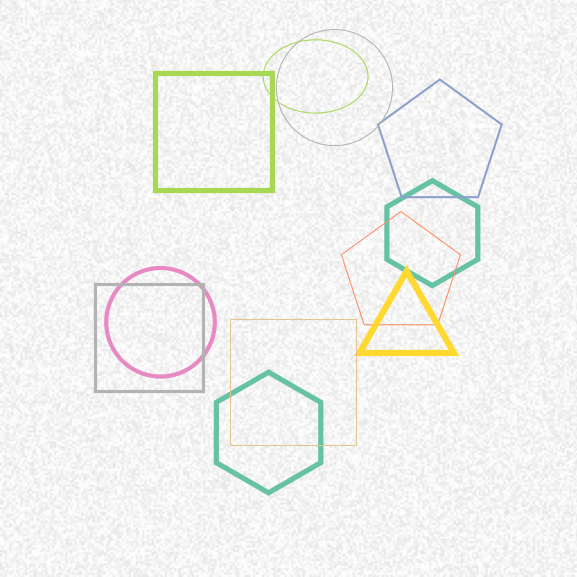[{"shape": "hexagon", "thickness": 2.5, "radius": 0.45, "center": [0.749, 0.595]}, {"shape": "hexagon", "thickness": 2.5, "radius": 0.52, "center": [0.465, 0.25]}, {"shape": "pentagon", "thickness": 0.5, "radius": 0.54, "center": [0.694, 0.524]}, {"shape": "pentagon", "thickness": 1, "radius": 0.56, "center": [0.762, 0.749]}, {"shape": "circle", "thickness": 2, "radius": 0.47, "center": [0.278, 0.441]}, {"shape": "oval", "thickness": 0.5, "radius": 0.45, "center": [0.547, 0.867]}, {"shape": "square", "thickness": 2.5, "radius": 0.51, "center": [0.369, 0.772]}, {"shape": "triangle", "thickness": 3, "radius": 0.47, "center": [0.704, 0.435]}, {"shape": "square", "thickness": 0.5, "radius": 0.55, "center": [0.507, 0.338]}, {"shape": "square", "thickness": 1.5, "radius": 0.47, "center": [0.258, 0.415]}, {"shape": "circle", "thickness": 0.5, "radius": 0.5, "center": [0.579, 0.847]}]